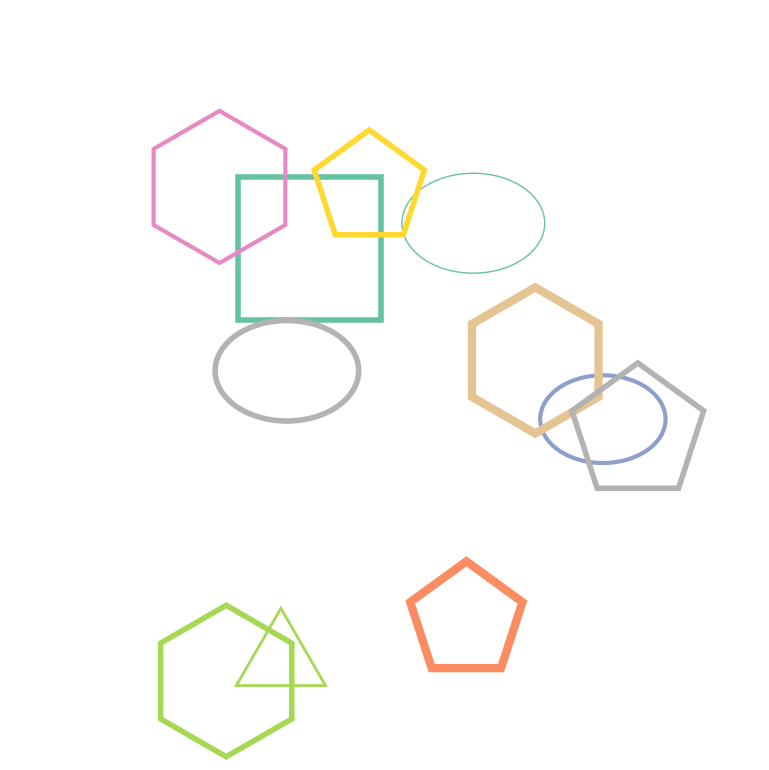[{"shape": "oval", "thickness": 0.5, "radius": 0.46, "center": [0.615, 0.71]}, {"shape": "square", "thickness": 2, "radius": 0.46, "center": [0.402, 0.677]}, {"shape": "pentagon", "thickness": 3, "radius": 0.38, "center": [0.606, 0.194]}, {"shape": "oval", "thickness": 1.5, "radius": 0.41, "center": [0.783, 0.456]}, {"shape": "hexagon", "thickness": 1.5, "radius": 0.49, "center": [0.285, 0.757]}, {"shape": "hexagon", "thickness": 2, "radius": 0.49, "center": [0.294, 0.116]}, {"shape": "triangle", "thickness": 1, "radius": 0.33, "center": [0.365, 0.143]}, {"shape": "pentagon", "thickness": 2, "radius": 0.38, "center": [0.48, 0.756]}, {"shape": "hexagon", "thickness": 3, "radius": 0.47, "center": [0.695, 0.532]}, {"shape": "oval", "thickness": 2, "radius": 0.47, "center": [0.373, 0.518]}, {"shape": "pentagon", "thickness": 2, "radius": 0.45, "center": [0.828, 0.439]}]